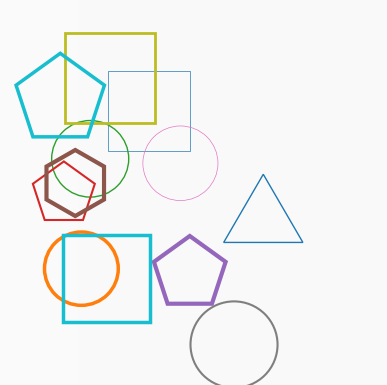[{"shape": "triangle", "thickness": 1, "radius": 0.59, "center": [0.679, 0.429]}, {"shape": "square", "thickness": 0.5, "radius": 0.52, "center": [0.385, 0.712]}, {"shape": "circle", "thickness": 2.5, "radius": 0.48, "center": [0.21, 0.302]}, {"shape": "circle", "thickness": 1, "radius": 0.5, "center": [0.233, 0.588]}, {"shape": "pentagon", "thickness": 1.5, "radius": 0.42, "center": [0.165, 0.497]}, {"shape": "pentagon", "thickness": 3, "radius": 0.49, "center": [0.49, 0.29]}, {"shape": "hexagon", "thickness": 3, "radius": 0.43, "center": [0.194, 0.525]}, {"shape": "circle", "thickness": 0.5, "radius": 0.48, "center": [0.466, 0.576]}, {"shape": "circle", "thickness": 1.5, "radius": 0.56, "center": [0.604, 0.105]}, {"shape": "square", "thickness": 2, "radius": 0.59, "center": [0.284, 0.798]}, {"shape": "square", "thickness": 2.5, "radius": 0.57, "center": [0.275, 0.276]}, {"shape": "pentagon", "thickness": 2.5, "radius": 0.6, "center": [0.156, 0.742]}]